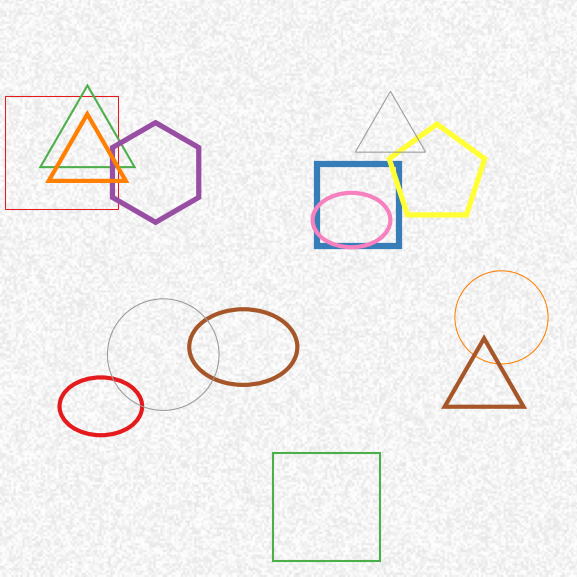[{"shape": "square", "thickness": 0.5, "radius": 0.49, "center": [0.106, 0.735]}, {"shape": "oval", "thickness": 2, "radius": 0.36, "center": [0.175, 0.296]}, {"shape": "square", "thickness": 3, "radius": 0.35, "center": [0.62, 0.644]}, {"shape": "square", "thickness": 1, "radius": 0.46, "center": [0.565, 0.121]}, {"shape": "triangle", "thickness": 1, "radius": 0.47, "center": [0.151, 0.757]}, {"shape": "hexagon", "thickness": 2.5, "radius": 0.43, "center": [0.269, 0.7]}, {"shape": "circle", "thickness": 0.5, "radius": 0.4, "center": [0.868, 0.45]}, {"shape": "triangle", "thickness": 2, "radius": 0.39, "center": [0.151, 0.724]}, {"shape": "pentagon", "thickness": 2.5, "radius": 0.43, "center": [0.757, 0.697]}, {"shape": "triangle", "thickness": 2, "radius": 0.39, "center": [0.838, 0.334]}, {"shape": "oval", "thickness": 2, "radius": 0.47, "center": [0.421, 0.398]}, {"shape": "oval", "thickness": 2, "radius": 0.34, "center": [0.609, 0.618]}, {"shape": "circle", "thickness": 0.5, "radius": 0.48, "center": [0.283, 0.385]}, {"shape": "triangle", "thickness": 0.5, "radius": 0.35, "center": [0.676, 0.771]}]